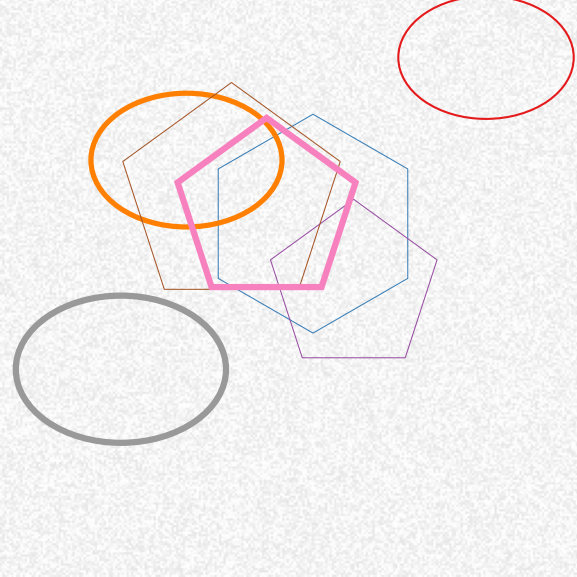[{"shape": "oval", "thickness": 1, "radius": 0.76, "center": [0.842, 0.9]}, {"shape": "hexagon", "thickness": 0.5, "radius": 0.95, "center": [0.542, 0.612]}, {"shape": "pentagon", "thickness": 0.5, "radius": 0.76, "center": [0.613, 0.502]}, {"shape": "oval", "thickness": 2.5, "radius": 0.83, "center": [0.323, 0.722]}, {"shape": "pentagon", "thickness": 0.5, "radius": 0.99, "center": [0.401, 0.658]}, {"shape": "pentagon", "thickness": 3, "radius": 0.81, "center": [0.462, 0.633]}, {"shape": "oval", "thickness": 3, "radius": 0.91, "center": [0.209, 0.36]}]